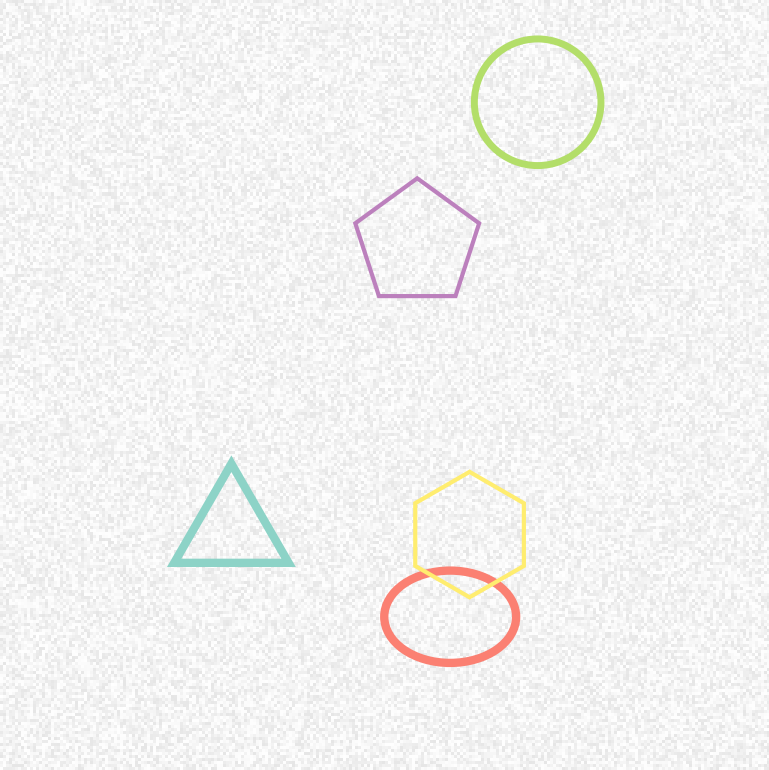[{"shape": "triangle", "thickness": 3, "radius": 0.43, "center": [0.301, 0.312]}, {"shape": "oval", "thickness": 3, "radius": 0.43, "center": [0.585, 0.199]}, {"shape": "circle", "thickness": 2.5, "radius": 0.41, "center": [0.698, 0.867]}, {"shape": "pentagon", "thickness": 1.5, "radius": 0.42, "center": [0.542, 0.684]}, {"shape": "hexagon", "thickness": 1.5, "radius": 0.41, "center": [0.61, 0.306]}]